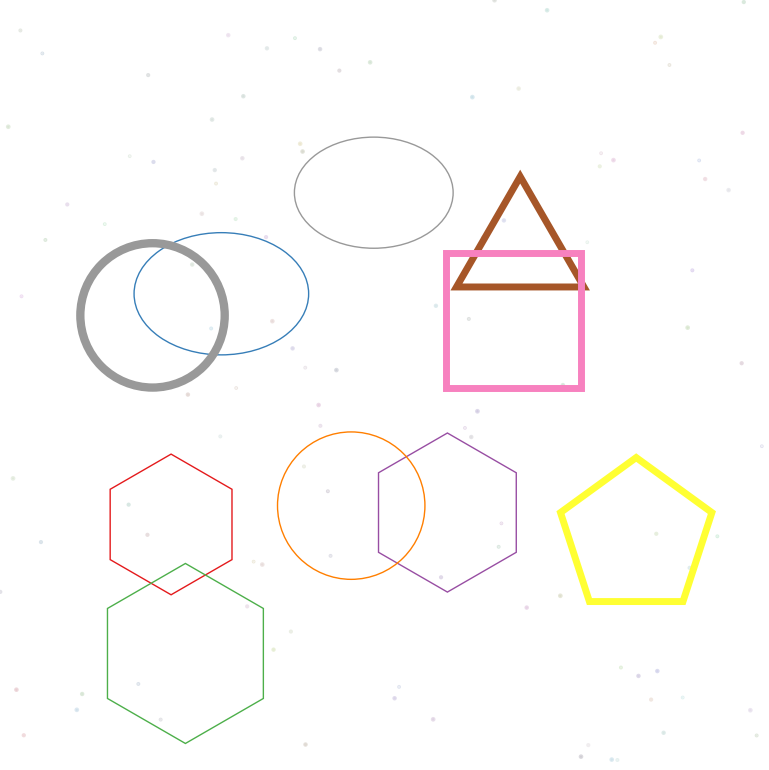[{"shape": "hexagon", "thickness": 0.5, "radius": 0.46, "center": [0.222, 0.319]}, {"shape": "oval", "thickness": 0.5, "radius": 0.57, "center": [0.287, 0.618]}, {"shape": "hexagon", "thickness": 0.5, "radius": 0.58, "center": [0.241, 0.151]}, {"shape": "hexagon", "thickness": 0.5, "radius": 0.52, "center": [0.581, 0.334]}, {"shape": "circle", "thickness": 0.5, "radius": 0.48, "center": [0.456, 0.343]}, {"shape": "pentagon", "thickness": 2.5, "radius": 0.52, "center": [0.826, 0.302]}, {"shape": "triangle", "thickness": 2.5, "radius": 0.48, "center": [0.676, 0.675]}, {"shape": "square", "thickness": 2.5, "radius": 0.44, "center": [0.667, 0.584]}, {"shape": "circle", "thickness": 3, "radius": 0.47, "center": [0.198, 0.59]}, {"shape": "oval", "thickness": 0.5, "radius": 0.52, "center": [0.485, 0.75]}]